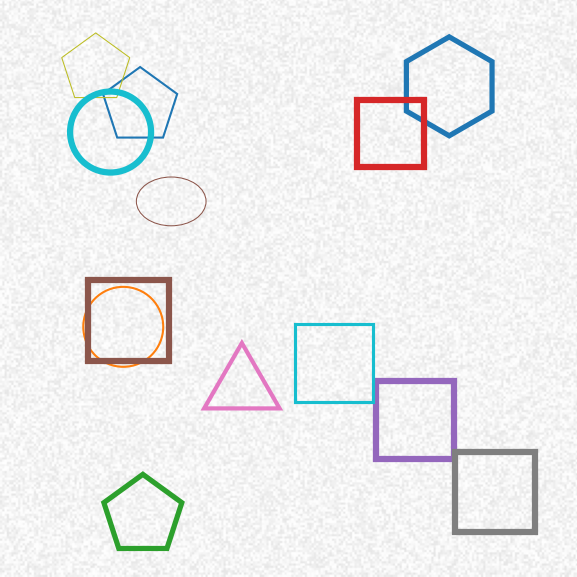[{"shape": "pentagon", "thickness": 1, "radius": 0.34, "center": [0.243, 0.816]}, {"shape": "hexagon", "thickness": 2.5, "radius": 0.43, "center": [0.778, 0.85]}, {"shape": "circle", "thickness": 1, "radius": 0.35, "center": [0.213, 0.433]}, {"shape": "pentagon", "thickness": 2.5, "radius": 0.35, "center": [0.247, 0.107]}, {"shape": "square", "thickness": 3, "radius": 0.29, "center": [0.676, 0.768]}, {"shape": "square", "thickness": 3, "radius": 0.34, "center": [0.719, 0.273]}, {"shape": "oval", "thickness": 0.5, "radius": 0.3, "center": [0.296, 0.65]}, {"shape": "square", "thickness": 3, "radius": 0.35, "center": [0.223, 0.444]}, {"shape": "triangle", "thickness": 2, "radius": 0.38, "center": [0.419, 0.33]}, {"shape": "square", "thickness": 3, "radius": 0.35, "center": [0.857, 0.148]}, {"shape": "pentagon", "thickness": 0.5, "radius": 0.31, "center": [0.166, 0.88]}, {"shape": "circle", "thickness": 3, "radius": 0.35, "center": [0.191, 0.77]}, {"shape": "square", "thickness": 1.5, "radius": 0.34, "center": [0.578, 0.371]}]